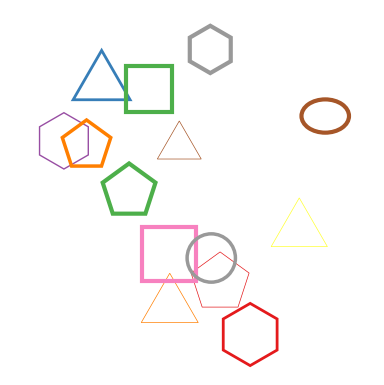[{"shape": "hexagon", "thickness": 2, "radius": 0.4, "center": [0.65, 0.131]}, {"shape": "pentagon", "thickness": 0.5, "radius": 0.4, "center": [0.572, 0.266]}, {"shape": "triangle", "thickness": 2, "radius": 0.43, "center": [0.264, 0.784]}, {"shape": "square", "thickness": 3, "radius": 0.3, "center": [0.388, 0.769]}, {"shape": "pentagon", "thickness": 3, "radius": 0.36, "center": [0.335, 0.503]}, {"shape": "hexagon", "thickness": 1, "radius": 0.37, "center": [0.166, 0.634]}, {"shape": "pentagon", "thickness": 2.5, "radius": 0.33, "center": [0.225, 0.622]}, {"shape": "triangle", "thickness": 0.5, "radius": 0.43, "center": [0.441, 0.205]}, {"shape": "triangle", "thickness": 0.5, "radius": 0.42, "center": [0.777, 0.402]}, {"shape": "triangle", "thickness": 0.5, "radius": 0.33, "center": [0.466, 0.62]}, {"shape": "oval", "thickness": 3, "radius": 0.31, "center": [0.845, 0.699]}, {"shape": "square", "thickness": 3, "radius": 0.35, "center": [0.439, 0.34]}, {"shape": "circle", "thickness": 2.5, "radius": 0.31, "center": [0.549, 0.33]}, {"shape": "hexagon", "thickness": 3, "radius": 0.31, "center": [0.546, 0.872]}]